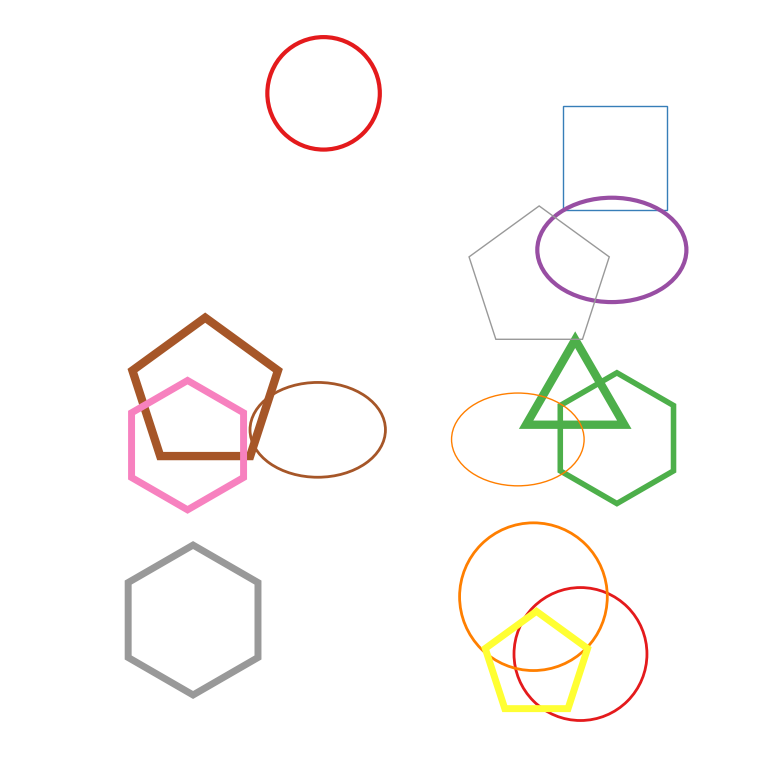[{"shape": "circle", "thickness": 1.5, "radius": 0.37, "center": [0.42, 0.879]}, {"shape": "circle", "thickness": 1, "radius": 0.43, "center": [0.754, 0.151]}, {"shape": "square", "thickness": 0.5, "radius": 0.34, "center": [0.799, 0.794]}, {"shape": "triangle", "thickness": 3, "radius": 0.37, "center": [0.747, 0.485]}, {"shape": "hexagon", "thickness": 2, "radius": 0.42, "center": [0.801, 0.431]}, {"shape": "oval", "thickness": 1.5, "radius": 0.48, "center": [0.795, 0.675]}, {"shape": "circle", "thickness": 1, "radius": 0.48, "center": [0.693, 0.225]}, {"shape": "oval", "thickness": 0.5, "radius": 0.43, "center": [0.673, 0.429]}, {"shape": "pentagon", "thickness": 2.5, "radius": 0.35, "center": [0.697, 0.136]}, {"shape": "oval", "thickness": 1, "radius": 0.44, "center": [0.413, 0.442]}, {"shape": "pentagon", "thickness": 3, "radius": 0.5, "center": [0.266, 0.488]}, {"shape": "hexagon", "thickness": 2.5, "radius": 0.42, "center": [0.244, 0.422]}, {"shape": "pentagon", "thickness": 0.5, "radius": 0.48, "center": [0.7, 0.637]}, {"shape": "hexagon", "thickness": 2.5, "radius": 0.49, "center": [0.251, 0.195]}]